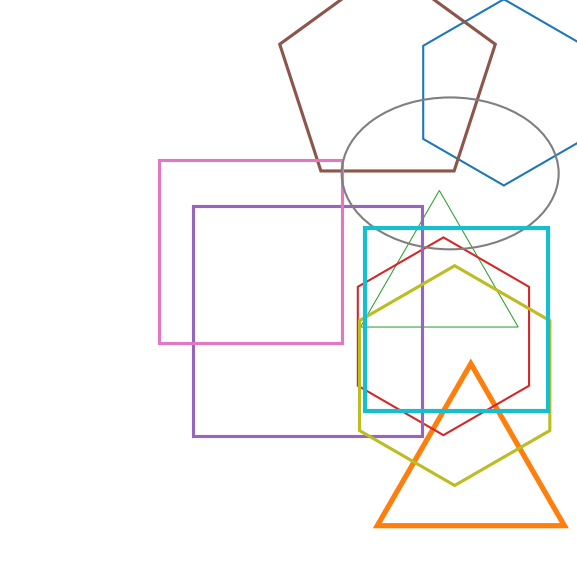[{"shape": "hexagon", "thickness": 1, "radius": 0.81, "center": [0.872, 0.839]}, {"shape": "triangle", "thickness": 2.5, "radius": 0.94, "center": [0.815, 0.182]}, {"shape": "triangle", "thickness": 0.5, "radius": 0.79, "center": [0.761, 0.512]}, {"shape": "hexagon", "thickness": 1, "radius": 0.86, "center": [0.768, 0.417]}, {"shape": "square", "thickness": 1.5, "radius": 0.99, "center": [0.533, 0.444]}, {"shape": "pentagon", "thickness": 1.5, "radius": 0.98, "center": [0.671, 0.862]}, {"shape": "square", "thickness": 1.5, "radius": 0.79, "center": [0.434, 0.563]}, {"shape": "oval", "thickness": 1, "radius": 0.94, "center": [0.78, 0.699]}, {"shape": "hexagon", "thickness": 1.5, "radius": 0.95, "center": [0.787, 0.349]}, {"shape": "square", "thickness": 2, "radius": 0.79, "center": [0.791, 0.446]}]